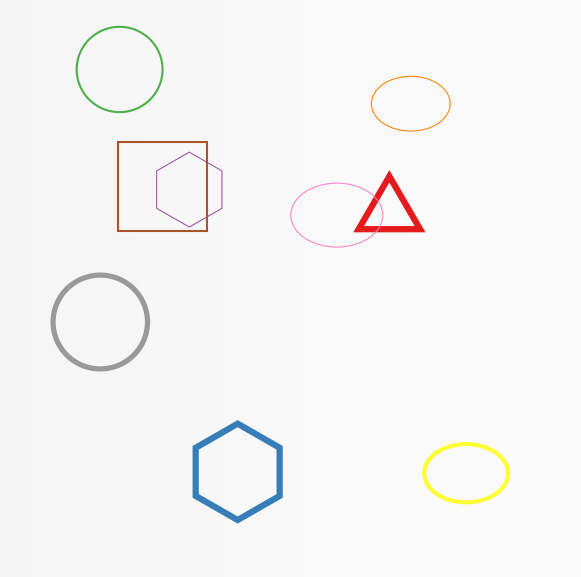[{"shape": "triangle", "thickness": 3, "radius": 0.31, "center": [0.67, 0.633]}, {"shape": "hexagon", "thickness": 3, "radius": 0.42, "center": [0.409, 0.182]}, {"shape": "circle", "thickness": 1, "radius": 0.37, "center": [0.206, 0.879]}, {"shape": "hexagon", "thickness": 0.5, "radius": 0.32, "center": [0.326, 0.671]}, {"shape": "oval", "thickness": 0.5, "radius": 0.34, "center": [0.707, 0.82]}, {"shape": "oval", "thickness": 2, "radius": 0.36, "center": [0.802, 0.18]}, {"shape": "square", "thickness": 1, "radius": 0.38, "center": [0.279, 0.676]}, {"shape": "oval", "thickness": 0.5, "radius": 0.4, "center": [0.579, 0.627]}, {"shape": "circle", "thickness": 2.5, "radius": 0.41, "center": [0.173, 0.442]}]